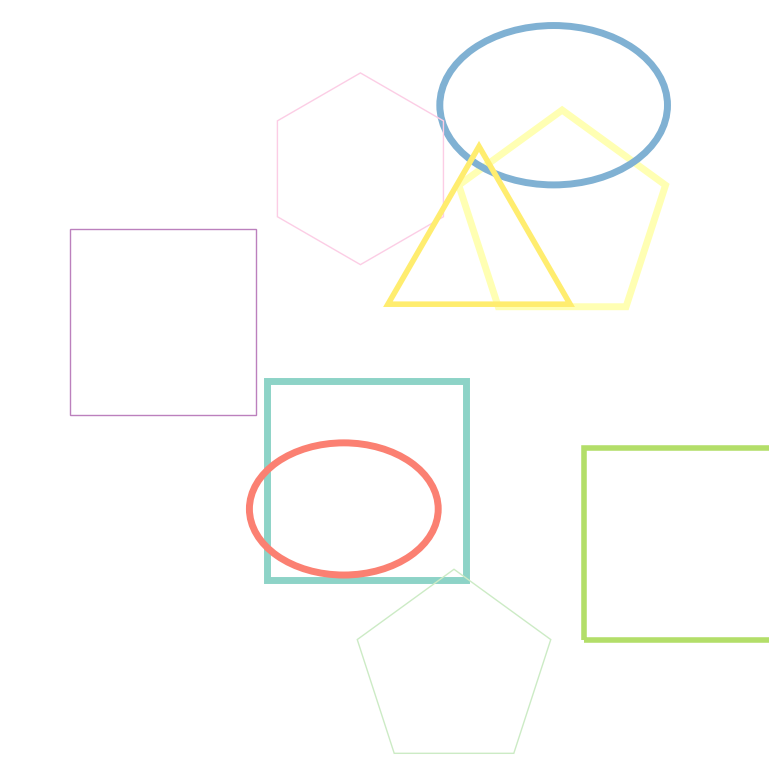[{"shape": "square", "thickness": 2.5, "radius": 0.65, "center": [0.476, 0.376]}, {"shape": "pentagon", "thickness": 2.5, "radius": 0.71, "center": [0.73, 0.716]}, {"shape": "oval", "thickness": 2.5, "radius": 0.61, "center": [0.447, 0.339]}, {"shape": "oval", "thickness": 2.5, "radius": 0.74, "center": [0.719, 0.863]}, {"shape": "square", "thickness": 2, "radius": 0.62, "center": [0.883, 0.293]}, {"shape": "hexagon", "thickness": 0.5, "radius": 0.62, "center": [0.468, 0.781]}, {"shape": "square", "thickness": 0.5, "radius": 0.6, "center": [0.211, 0.582]}, {"shape": "pentagon", "thickness": 0.5, "radius": 0.66, "center": [0.59, 0.129]}, {"shape": "triangle", "thickness": 2, "radius": 0.68, "center": [0.622, 0.673]}]